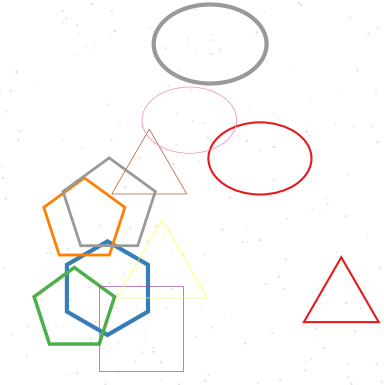[{"shape": "oval", "thickness": 1.5, "radius": 0.67, "center": [0.675, 0.589]}, {"shape": "triangle", "thickness": 1.5, "radius": 0.56, "center": [0.886, 0.219]}, {"shape": "hexagon", "thickness": 3, "radius": 0.61, "center": [0.279, 0.251]}, {"shape": "pentagon", "thickness": 2.5, "radius": 0.55, "center": [0.193, 0.195]}, {"shape": "square", "thickness": 0.5, "radius": 0.55, "center": [0.366, 0.147]}, {"shape": "pentagon", "thickness": 2, "radius": 0.55, "center": [0.219, 0.427]}, {"shape": "triangle", "thickness": 0.5, "radius": 0.68, "center": [0.421, 0.294]}, {"shape": "triangle", "thickness": 0.5, "radius": 0.56, "center": [0.388, 0.552]}, {"shape": "oval", "thickness": 0.5, "radius": 0.61, "center": [0.492, 0.688]}, {"shape": "oval", "thickness": 3, "radius": 0.73, "center": [0.546, 0.886]}, {"shape": "pentagon", "thickness": 2, "radius": 0.63, "center": [0.284, 0.464]}]